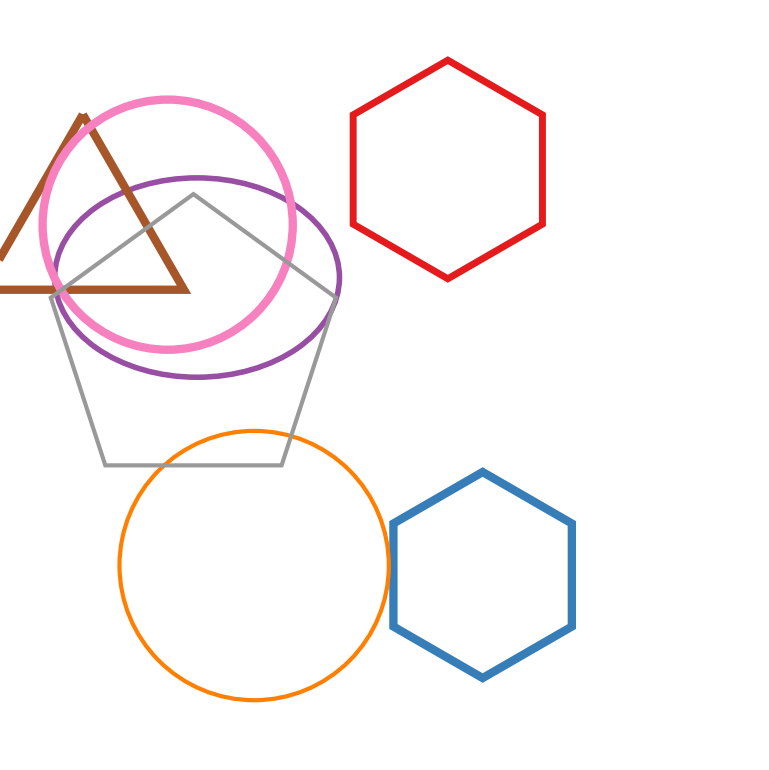[{"shape": "hexagon", "thickness": 2.5, "radius": 0.71, "center": [0.582, 0.78]}, {"shape": "hexagon", "thickness": 3, "radius": 0.67, "center": [0.627, 0.253]}, {"shape": "oval", "thickness": 2, "radius": 0.92, "center": [0.256, 0.64]}, {"shape": "circle", "thickness": 1.5, "radius": 0.87, "center": [0.33, 0.266]}, {"shape": "triangle", "thickness": 3, "radius": 0.76, "center": [0.108, 0.7]}, {"shape": "circle", "thickness": 3, "radius": 0.81, "center": [0.218, 0.708]}, {"shape": "pentagon", "thickness": 1.5, "radius": 0.97, "center": [0.251, 0.553]}]